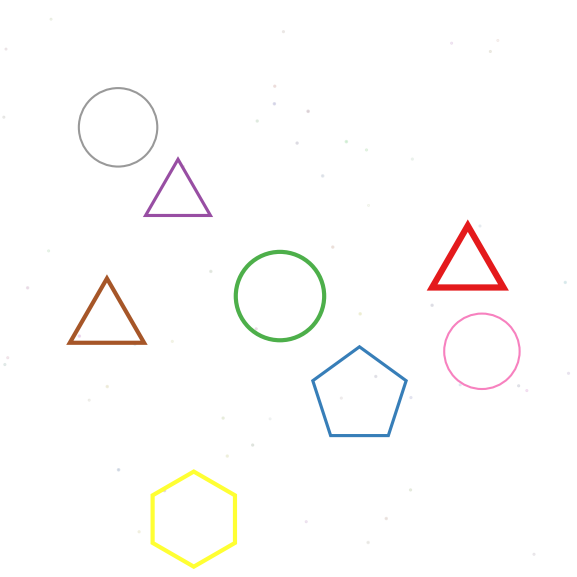[{"shape": "triangle", "thickness": 3, "radius": 0.36, "center": [0.81, 0.537]}, {"shape": "pentagon", "thickness": 1.5, "radius": 0.42, "center": [0.622, 0.314]}, {"shape": "circle", "thickness": 2, "radius": 0.38, "center": [0.485, 0.486]}, {"shape": "triangle", "thickness": 1.5, "radius": 0.32, "center": [0.308, 0.658]}, {"shape": "hexagon", "thickness": 2, "radius": 0.41, "center": [0.336, 0.1]}, {"shape": "triangle", "thickness": 2, "radius": 0.37, "center": [0.185, 0.443]}, {"shape": "circle", "thickness": 1, "radius": 0.33, "center": [0.834, 0.391]}, {"shape": "circle", "thickness": 1, "radius": 0.34, "center": [0.204, 0.779]}]